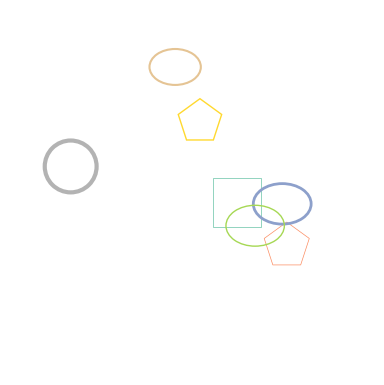[{"shape": "square", "thickness": 0.5, "radius": 0.32, "center": [0.616, 0.474]}, {"shape": "pentagon", "thickness": 0.5, "radius": 0.31, "center": [0.745, 0.362]}, {"shape": "oval", "thickness": 2, "radius": 0.38, "center": [0.733, 0.471]}, {"shape": "oval", "thickness": 1, "radius": 0.38, "center": [0.663, 0.414]}, {"shape": "pentagon", "thickness": 1, "radius": 0.3, "center": [0.519, 0.684]}, {"shape": "oval", "thickness": 1.5, "radius": 0.33, "center": [0.455, 0.826]}, {"shape": "circle", "thickness": 3, "radius": 0.34, "center": [0.184, 0.568]}]